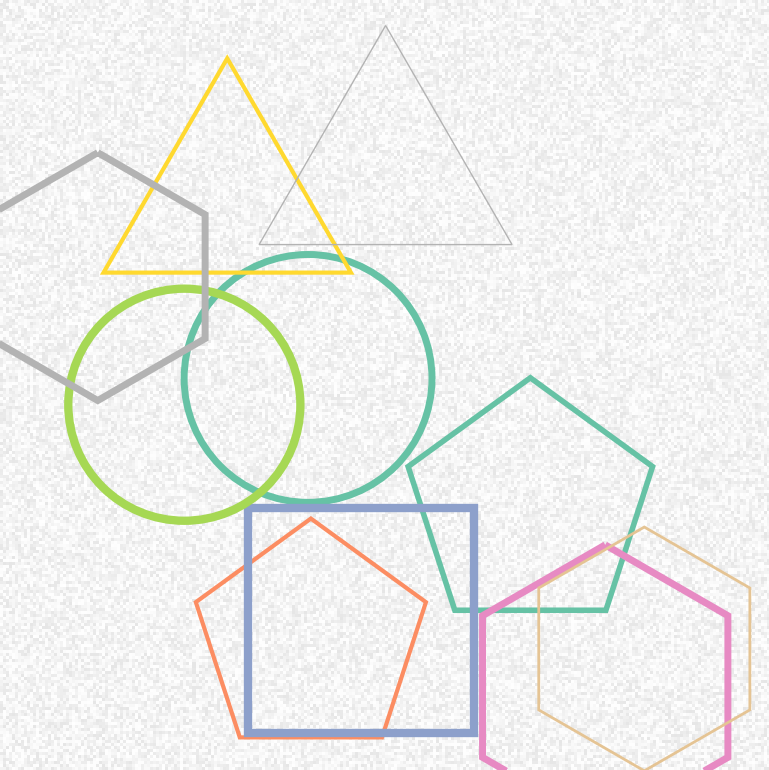[{"shape": "pentagon", "thickness": 2, "radius": 0.83, "center": [0.689, 0.342]}, {"shape": "circle", "thickness": 2.5, "radius": 0.8, "center": [0.4, 0.509]}, {"shape": "pentagon", "thickness": 1.5, "radius": 0.79, "center": [0.404, 0.169]}, {"shape": "square", "thickness": 3, "radius": 0.73, "center": [0.469, 0.194]}, {"shape": "hexagon", "thickness": 2.5, "radius": 0.92, "center": [0.786, 0.108]}, {"shape": "circle", "thickness": 3, "radius": 0.75, "center": [0.239, 0.474]}, {"shape": "triangle", "thickness": 1.5, "radius": 0.93, "center": [0.295, 0.739]}, {"shape": "hexagon", "thickness": 1, "radius": 0.79, "center": [0.837, 0.157]}, {"shape": "hexagon", "thickness": 2.5, "radius": 0.8, "center": [0.127, 0.641]}, {"shape": "triangle", "thickness": 0.5, "radius": 0.95, "center": [0.501, 0.777]}]